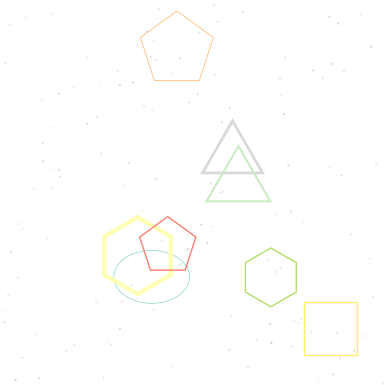[{"shape": "oval", "thickness": 0.5, "radius": 0.49, "center": [0.394, 0.281]}, {"shape": "hexagon", "thickness": 3, "radius": 0.5, "center": [0.357, 0.336]}, {"shape": "pentagon", "thickness": 1, "radius": 0.38, "center": [0.436, 0.36]}, {"shape": "pentagon", "thickness": 0.5, "radius": 0.5, "center": [0.459, 0.872]}, {"shape": "hexagon", "thickness": 1, "radius": 0.38, "center": [0.704, 0.28]}, {"shape": "triangle", "thickness": 2, "radius": 0.45, "center": [0.604, 0.596]}, {"shape": "triangle", "thickness": 1.5, "radius": 0.48, "center": [0.619, 0.525]}, {"shape": "square", "thickness": 1, "radius": 0.34, "center": [0.857, 0.146]}]